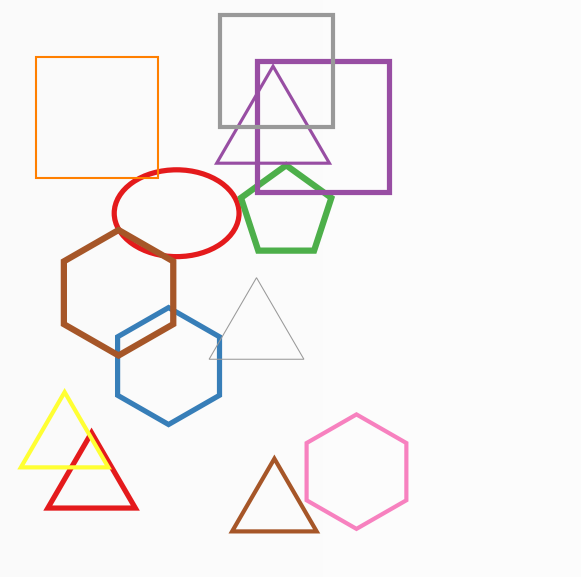[{"shape": "oval", "thickness": 2.5, "radius": 0.54, "center": [0.304, 0.63]}, {"shape": "triangle", "thickness": 2.5, "radius": 0.43, "center": [0.158, 0.163]}, {"shape": "hexagon", "thickness": 2.5, "radius": 0.51, "center": [0.29, 0.365]}, {"shape": "pentagon", "thickness": 3, "radius": 0.41, "center": [0.492, 0.631]}, {"shape": "square", "thickness": 2.5, "radius": 0.57, "center": [0.555, 0.78]}, {"shape": "triangle", "thickness": 1.5, "radius": 0.56, "center": [0.47, 0.773]}, {"shape": "square", "thickness": 1, "radius": 0.53, "center": [0.167, 0.795]}, {"shape": "triangle", "thickness": 2, "radius": 0.43, "center": [0.111, 0.233]}, {"shape": "triangle", "thickness": 2, "radius": 0.42, "center": [0.472, 0.121]}, {"shape": "hexagon", "thickness": 3, "radius": 0.54, "center": [0.204, 0.492]}, {"shape": "hexagon", "thickness": 2, "radius": 0.5, "center": [0.613, 0.182]}, {"shape": "square", "thickness": 2, "radius": 0.48, "center": [0.476, 0.877]}, {"shape": "triangle", "thickness": 0.5, "radius": 0.47, "center": [0.441, 0.424]}]